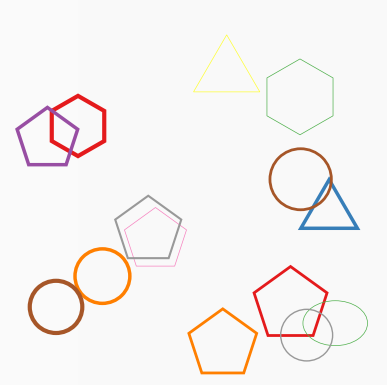[{"shape": "hexagon", "thickness": 3, "radius": 0.39, "center": [0.201, 0.673]}, {"shape": "pentagon", "thickness": 2, "radius": 0.5, "center": [0.75, 0.209]}, {"shape": "triangle", "thickness": 2.5, "radius": 0.42, "center": [0.849, 0.449]}, {"shape": "hexagon", "thickness": 0.5, "radius": 0.49, "center": [0.774, 0.748]}, {"shape": "oval", "thickness": 0.5, "radius": 0.42, "center": [0.865, 0.161]}, {"shape": "pentagon", "thickness": 2.5, "radius": 0.41, "center": [0.122, 0.639]}, {"shape": "circle", "thickness": 2.5, "radius": 0.35, "center": [0.264, 0.283]}, {"shape": "pentagon", "thickness": 2, "radius": 0.46, "center": [0.575, 0.106]}, {"shape": "triangle", "thickness": 0.5, "radius": 0.49, "center": [0.585, 0.811]}, {"shape": "circle", "thickness": 3, "radius": 0.34, "center": [0.145, 0.203]}, {"shape": "circle", "thickness": 2, "radius": 0.4, "center": [0.776, 0.534]}, {"shape": "pentagon", "thickness": 0.5, "radius": 0.42, "center": [0.401, 0.377]}, {"shape": "pentagon", "thickness": 1.5, "radius": 0.45, "center": [0.383, 0.402]}, {"shape": "circle", "thickness": 1, "radius": 0.34, "center": [0.791, 0.13]}]